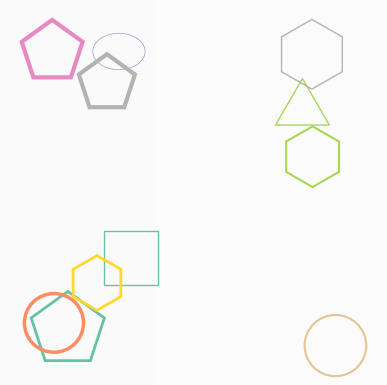[{"shape": "pentagon", "thickness": 2, "radius": 0.5, "center": [0.175, 0.144]}, {"shape": "square", "thickness": 1, "radius": 0.35, "center": [0.338, 0.329]}, {"shape": "circle", "thickness": 2.5, "radius": 0.38, "center": [0.139, 0.161]}, {"shape": "oval", "thickness": 0.5, "radius": 0.34, "center": [0.307, 0.866]}, {"shape": "pentagon", "thickness": 3, "radius": 0.41, "center": [0.135, 0.866]}, {"shape": "hexagon", "thickness": 1.5, "radius": 0.39, "center": [0.807, 0.593]}, {"shape": "triangle", "thickness": 1, "radius": 0.4, "center": [0.781, 0.715]}, {"shape": "hexagon", "thickness": 2, "radius": 0.36, "center": [0.25, 0.265]}, {"shape": "circle", "thickness": 1.5, "radius": 0.4, "center": [0.866, 0.102]}, {"shape": "hexagon", "thickness": 1, "radius": 0.45, "center": [0.805, 0.859]}, {"shape": "pentagon", "thickness": 3, "radius": 0.38, "center": [0.276, 0.783]}]